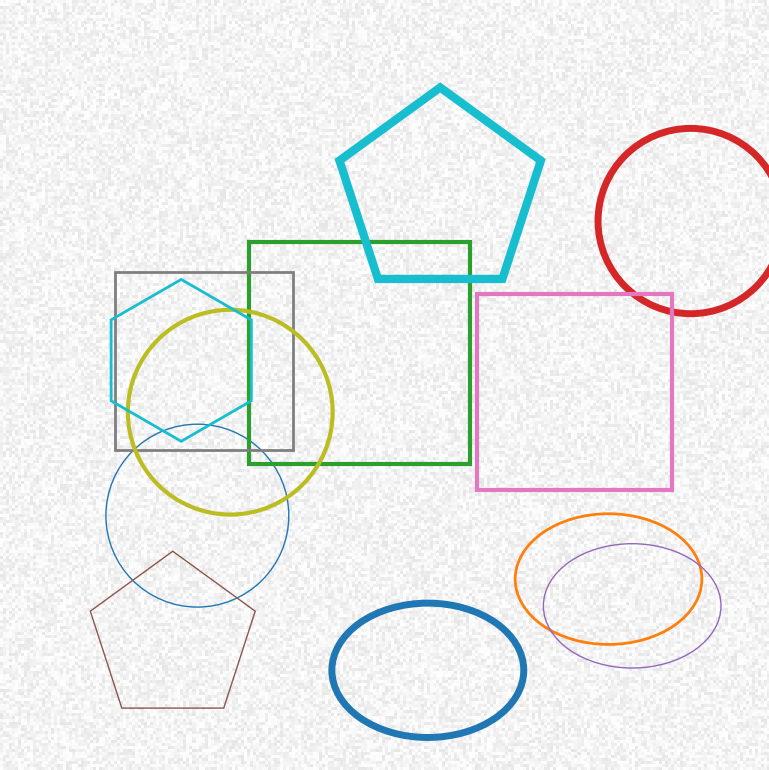[{"shape": "oval", "thickness": 2.5, "radius": 0.62, "center": [0.556, 0.129]}, {"shape": "circle", "thickness": 0.5, "radius": 0.59, "center": [0.256, 0.33]}, {"shape": "oval", "thickness": 1, "radius": 0.61, "center": [0.79, 0.248]}, {"shape": "square", "thickness": 1.5, "radius": 0.72, "center": [0.467, 0.542]}, {"shape": "circle", "thickness": 2.5, "radius": 0.6, "center": [0.897, 0.713]}, {"shape": "oval", "thickness": 0.5, "radius": 0.58, "center": [0.821, 0.213]}, {"shape": "pentagon", "thickness": 0.5, "radius": 0.56, "center": [0.224, 0.171]}, {"shape": "square", "thickness": 1.5, "radius": 0.63, "center": [0.746, 0.491]}, {"shape": "square", "thickness": 1, "radius": 0.58, "center": [0.265, 0.531]}, {"shape": "circle", "thickness": 1.5, "radius": 0.66, "center": [0.299, 0.465]}, {"shape": "hexagon", "thickness": 1, "radius": 0.53, "center": [0.235, 0.532]}, {"shape": "pentagon", "thickness": 3, "radius": 0.69, "center": [0.572, 0.749]}]